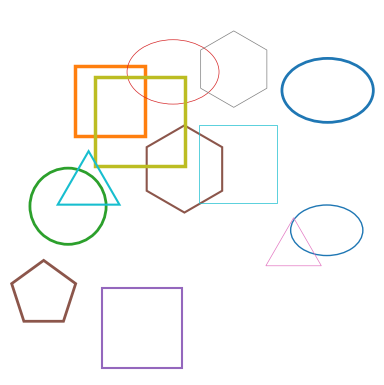[{"shape": "oval", "thickness": 1, "radius": 0.47, "center": [0.849, 0.402]}, {"shape": "oval", "thickness": 2, "radius": 0.59, "center": [0.851, 0.765]}, {"shape": "square", "thickness": 2.5, "radius": 0.46, "center": [0.286, 0.737]}, {"shape": "circle", "thickness": 2, "radius": 0.49, "center": [0.177, 0.464]}, {"shape": "oval", "thickness": 0.5, "radius": 0.6, "center": [0.449, 0.813]}, {"shape": "square", "thickness": 1.5, "radius": 0.52, "center": [0.37, 0.148]}, {"shape": "pentagon", "thickness": 2, "radius": 0.44, "center": [0.113, 0.236]}, {"shape": "hexagon", "thickness": 1.5, "radius": 0.57, "center": [0.479, 0.561]}, {"shape": "triangle", "thickness": 0.5, "radius": 0.42, "center": [0.763, 0.351]}, {"shape": "hexagon", "thickness": 0.5, "radius": 0.5, "center": [0.607, 0.82]}, {"shape": "square", "thickness": 2.5, "radius": 0.58, "center": [0.364, 0.684]}, {"shape": "triangle", "thickness": 1.5, "radius": 0.46, "center": [0.23, 0.515]}, {"shape": "square", "thickness": 0.5, "radius": 0.51, "center": [0.618, 0.575]}]